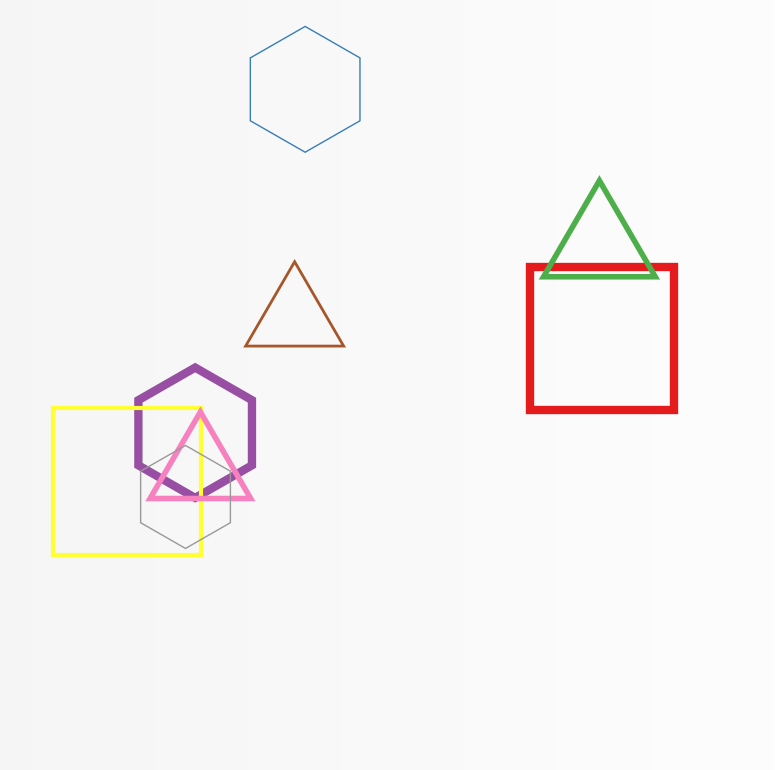[{"shape": "square", "thickness": 3, "radius": 0.46, "center": [0.777, 0.56]}, {"shape": "hexagon", "thickness": 0.5, "radius": 0.41, "center": [0.394, 0.884]}, {"shape": "triangle", "thickness": 2, "radius": 0.42, "center": [0.773, 0.682]}, {"shape": "hexagon", "thickness": 3, "radius": 0.42, "center": [0.252, 0.438]}, {"shape": "square", "thickness": 1.5, "radius": 0.48, "center": [0.164, 0.374]}, {"shape": "triangle", "thickness": 1, "radius": 0.37, "center": [0.38, 0.587]}, {"shape": "triangle", "thickness": 2, "radius": 0.37, "center": [0.259, 0.39]}, {"shape": "hexagon", "thickness": 0.5, "radius": 0.33, "center": [0.239, 0.355]}]